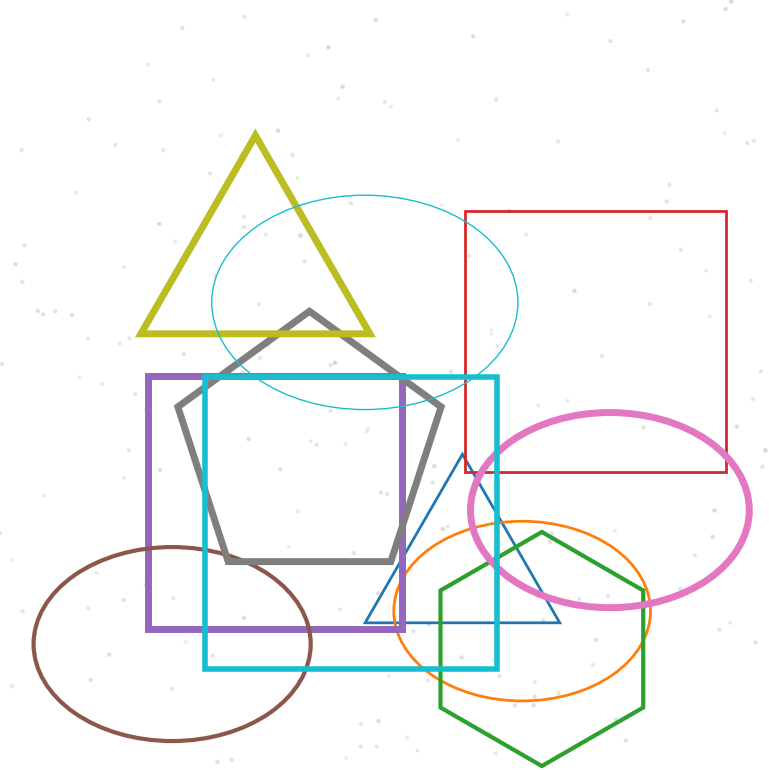[{"shape": "triangle", "thickness": 1, "radius": 0.73, "center": [0.601, 0.264]}, {"shape": "oval", "thickness": 1, "radius": 0.83, "center": [0.678, 0.206]}, {"shape": "hexagon", "thickness": 1.5, "radius": 0.76, "center": [0.704, 0.157]}, {"shape": "square", "thickness": 1, "radius": 0.85, "center": [0.773, 0.556]}, {"shape": "square", "thickness": 2.5, "radius": 0.82, "center": [0.357, 0.347]}, {"shape": "oval", "thickness": 1.5, "radius": 0.9, "center": [0.224, 0.164]}, {"shape": "oval", "thickness": 2.5, "radius": 0.91, "center": [0.792, 0.338]}, {"shape": "pentagon", "thickness": 2.5, "radius": 0.9, "center": [0.402, 0.416]}, {"shape": "triangle", "thickness": 2.5, "radius": 0.86, "center": [0.332, 0.652]}, {"shape": "oval", "thickness": 0.5, "radius": 0.99, "center": [0.474, 0.607]}, {"shape": "square", "thickness": 2, "radius": 0.95, "center": [0.456, 0.321]}]